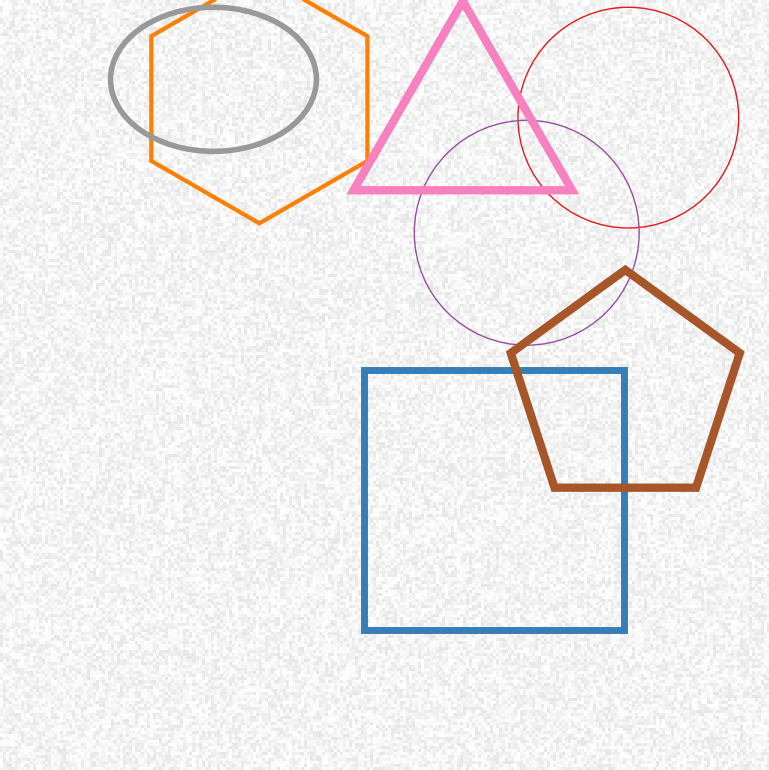[{"shape": "circle", "thickness": 0.5, "radius": 0.72, "center": [0.816, 0.847]}, {"shape": "square", "thickness": 2.5, "radius": 0.84, "center": [0.641, 0.35]}, {"shape": "circle", "thickness": 0.5, "radius": 0.73, "center": [0.684, 0.698]}, {"shape": "hexagon", "thickness": 1.5, "radius": 0.81, "center": [0.337, 0.872]}, {"shape": "pentagon", "thickness": 3, "radius": 0.78, "center": [0.812, 0.493]}, {"shape": "triangle", "thickness": 3, "radius": 0.82, "center": [0.601, 0.835]}, {"shape": "oval", "thickness": 2, "radius": 0.67, "center": [0.277, 0.897]}]